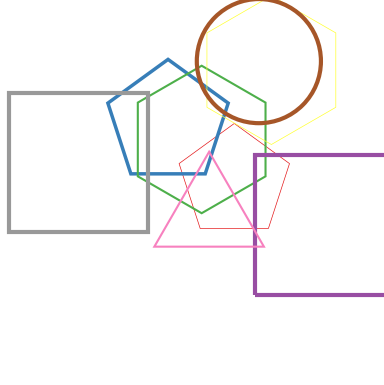[{"shape": "pentagon", "thickness": 0.5, "radius": 0.75, "center": [0.609, 0.529]}, {"shape": "pentagon", "thickness": 2.5, "radius": 0.82, "center": [0.436, 0.681]}, {"shape": "hexagon", "thickness": 1.5, "radius": 0.96, "center": [0.524, 0.638]}, {"shape": "square", "thickness": 3, "radius": 0.9, "center": [0.843, 0.416]}, {"shape": "hexagon", "thickness": 0.5, "radius": 0.97, "center": [0.705, 0.818]}, {"shape": "circle", "thickness": 3, "radius": 0.81, "center": [0.672, 0.841]}, {"shape": "triangle", "thickness": 1.5, "radius": 0.82, "center": [0.543, 0.441]}, {"shape": "square", "thickness": 3, "radius": 0.9, "center": [0.204, 0.579]}]